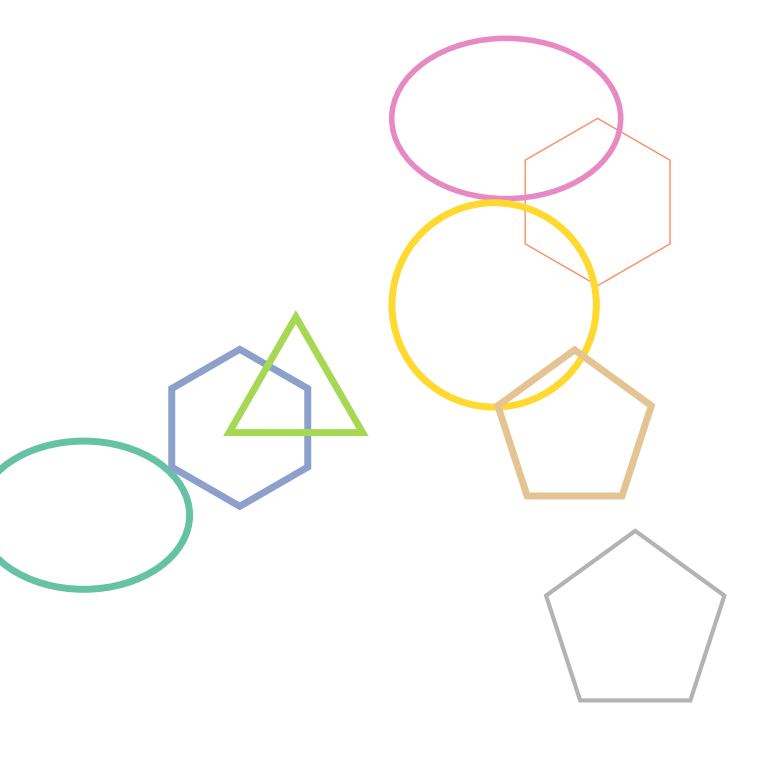[{"shape": "oval", "thickness": 2.5, "radius": 0.69, "center": [0.109, 0.331]}, {"shape": "hexagon", "thickness": 0.5, "radius": 0.54, "center": [0.776, 0.738]}, {"shape": "hexagon", "thickness": 2.5, "radius": 0.51, "center": [0.311, 0.444]}, {"shape": "oval", "thickness": 2, "radius": 0.74, "center": [0.657, 0.846]}, {"shape": "triangle", "thickness": 2.5, "radius": 0.5, "center": [0.384, 0.488]}, {"shape": "circle", "thickness": 2.5, "radius": 0.66, "center": [0.642, 0.604]}, {"shape": "pentagon", "thickness": 2.5, "radius": 0.52, "center": [0.746, 0.441]}, {"shape": "pentagon", "thickness": 1.5, "radius": 0.61, "center": [0.825, 0.189]}]